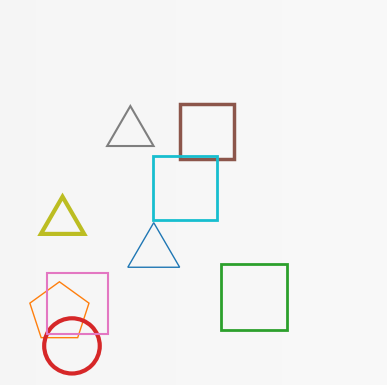[{"shape": "triangle", "thickness": 1, "radius": 0.39, "center": [0.397, 0.344]}, {"shape": "pentagon", "thickness": 1, "radius": 0.4, "center": [0.153, 0.188]}, {"shape": "square", "thickness": 2, "radius": 0.43, "center": [0.656, 0.229]}, {"shape": "circle", "thickness": 3, "radius": 0.36, "center": [0.186, 0.102]}, {"shape": "square", "thickness": 2.5, "radius": 0.35, "center": [0.535, 0.658]}, {"shape": "square", "thickness": 1.5, "radius": 0.4, "center": [0.2, 0.212]}, {"shape": "triangle", "thickness": 1.5, "radius": 0.35, "center": [0.336, 0.655]}, {"shape": "triangle", "thickness": 3, "radius": 0.32, "center": [0.161, 0.425]}, {"shape": "square", "thickness": 2, "radius": 0.42, "center": [0.477, 0.513]}]